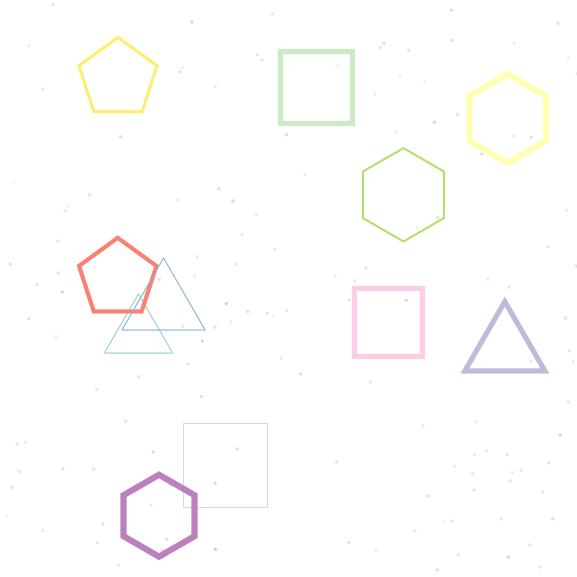[{"shape": "triangle", "thickness": 0.5, "radius": 0.34, "center": [0.24, 0.422]}, {"shape": "hexagon", "thickness": 3, "radius": 0.39, "center": [0.879, 0.794]}, {"shape": "triangle", "thickness": 2.5, "radius": 0.4, "center": [0.874, 0.397]}, {"shape": "pentagon", "thickness": 2, "radius": 0.35, "center": [0.204, 0.517]}, {"shape": "triangle", "thickness": 0.5, "radius": 0.42, "center": [0.283, 0.469]}, {"shape": "hexagon", "thickness": 1, "radius": 0.4, "center": [0.699, 0.662]}, {"shape": "square", "thickness": 2.5, "radius": 0.29, "center": [0.672, 0.441]}, {"shape": "square", "thickness": 0.5, "radius": 0.36, "center": [0.39, 0.193]}, {"shape": "hexagon", "thickness": 3, "radius": 0.35, "center": [0.275, 0.106]}, {"shape": "square", "thickness": 2.5, "radius": 0.31, "center": [0.547, 0.849]}, {"shape": "pentagon", "thickness": 1.5, "radius": 0.36, "center": [0.204, 0.863]}]